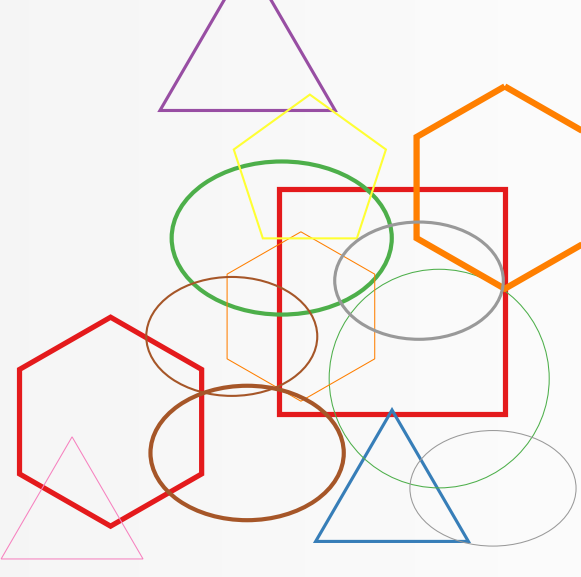[{"shape": "square", "thickness": 2.5, "radius": 0.97, "center": [0.675, 0.477]}, {"shape": "hexagon", "thickness": 2.5, "radius": 0.9, "center": [0.19, 0.269]}, {"shape": "triangle", "thickness": 1.5, "radius": 0.76, "center": [0.674, 0.137]}, {"shape": "oval", "thickness": 2, "radius": 0.95, "center": [0.485, 0.587]}, {"shape": "circle", "thickness": 0.5, "radius": 0.95, "center": [0.756, 0.344]}, {"shape": "triangle", "thickness": 1.5, "radius": 0.87, "center": [0.426, 0.895]}, {"shape": "hexagon", "thickness": 0.5, "radius": 0.73, "center": [0.518, 0.451]}, {"shape": "hexagon", "thickness": 3, "radius": 0.88, "center": [0.868, 0.674]}, {"shape": "pentagon", "thickness": 1, "radius": 0.69, "center": [0.533, 0.698]}, {"shape": "oval", "thickness": 1, "radius": 0.74, "center": [0.399, 0.417]}, {"shape": "oval", "thickness": 2, "radius": 0.83, "center": [0.425, 0.215]}, {"shape": "triangle", "thickness": 0.5, "radius": 0.7, "center": [0.124, 0.102]}, {"shape": "oval", "thickness": 1.5, "radius": 0.73, "center": [0.721, 0.513]}, {"shape": "oval", "thickness": 0.5, "radius": 0.71, "center": [0.848, 0.154]}]